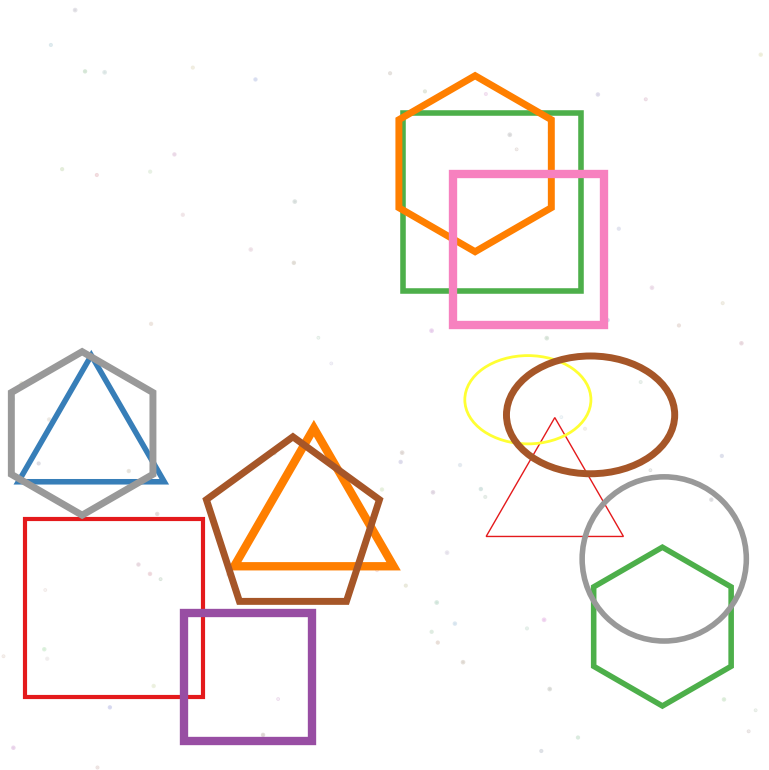[{"shape": "square", "thickness": 1.5, "radius": 0.58, "center": [0.148, 0.21]}, {"shape": "triangle", "thickness": 0.5, "radius": 0.51, "center": [0.721, 0.355]}, {"shape": "triangle", "thickness": 2, "radius": 0.55, "center": [0.119, 0.429]}, {"shape": "square", "thickness": 2, "radius": 0.58, "center": [0.639, 0.738]}, {"shape": "hexagon", "thickness": 2, "radius": 0.52, "center": [0.86, 0.186]}, {"shape": "square", "thickness": 3, "radius": 0.42, "center": [0.322, 0.121]}, {"shape": "hexagon", "thickness": 2.5, "radius": 0.57, "center": [0.617, 0.787]}, {"shape": "triangle", "thickness": 3, "radius": 0.6, "center": [0.408, 0.324]}, {"shape": "oval", "thickness": 1, "radius": 0.41, "center": [0.686, 0.481]}, {"shape": "oval", "thickness": 2.5, "radius": 0.55, "center": [0.767, 0.461]}, {"shape": "pentagon", "thickness": 2.5, "radius": 0.59, "center": [0.38, 0.315]}, {"shape": "square", "thickness": 3, "radius": 0.49, "center": [0.687, 0.676]}, {"shape": "circle", "thickness": 2, "radius": 0.53, "center": [0.863, 0.274]}, {"shape": "hexagon", "thickness": 2.5, "radius": 0.53, "center": [0.107, 0.437]}]